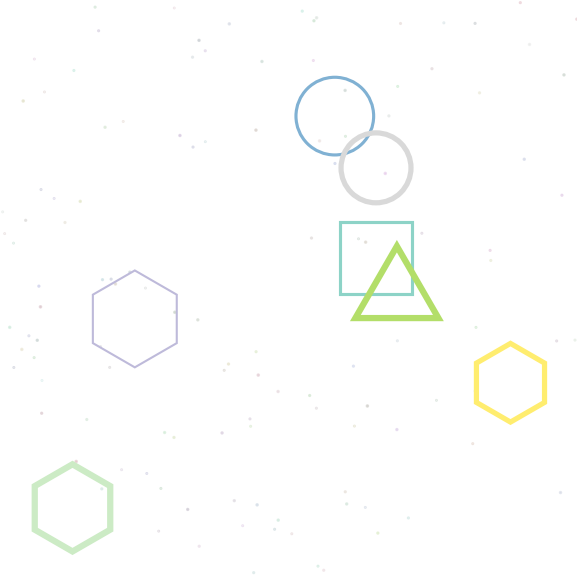[{"shape": "square", "thickness": 1.5, "radius": 0.31, "center": [0.65, 0.552]}, {"shape": "hexagon", "thickness": 1, "radius": 0.42, "center": [0.233, 0.447]}, {"shape": "circle", "thickness": 1.5, "radius": 0.34, "center": [0.58, 0.798]}, {"shape": "triangle", "thickness": 3, "radius": 0.41, "center": [0.687, 0.49]}, {"shape": "circle", "thickness": 2.5, "radius": 0.3, "center": [0.651, 0.709]}, {"shape": "hexagon", "thickness": 3, "radius": 0.38, "center": [0.126, 0.12]}, {"shape": "hexagon", "thickness": 2.5, "radius": 0.34, "center": [0.884, 0.336]}]